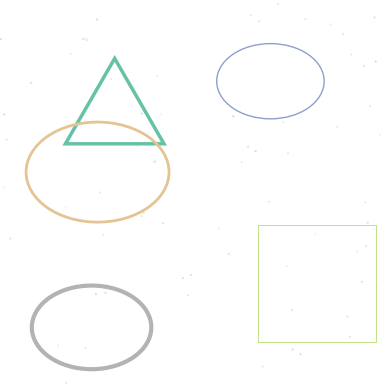[{"shape": "triangle", "thickness": 2.5, "radius": 0.74, "center": [0.298, 0.7]}, {"shape": "oval", "thickness": 1, "radius": 0.7, "center": [0.702, 0.789]}, {"shape": "square", "thickness": 0.5, "radius": 0.76, "center": [0.823, 0.263]}, {"shape": "oval", "thickness": 2, "radius": 0.93, "center": [0.253, 0.553]}, {"shape": "oval", "thickness": 3, "radius": 0.78, "center": [0.238, 0.15]}]